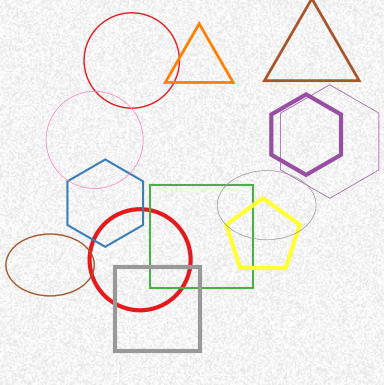[{"shape": "circle", "thickness": 3, "radius": 0.66, "center": [0.364, 0.325]}, {"shape": "circle", "thickness": 1, "radius": 0.62, "center": [0.342, 0.843]}, {"shape": "hexagon", "thickness": 1.5, "radius": 0.57, "center": [0.273, 0.472]}, {"shape": "square", "thickness": 1.5, "radius": 0.67, "center": [0.523, 0.385]}, {"shape": "hexagon", "thickness": 3, "radius": 0.52, "center": [0.795, 0.65]}, {"shape": "hexagon", "thickness": 0.5, "radius": 0.74, "center": [0.856, 0.632]}, {"shape": "triangle", "thickness": 2, "radius": 0.51, "center": [0.517, 0.837]}, {"shape": "pentagon", "thickness": 3, "radius": 0.5, "center": [0.683, 0.385]}, {"shape": "oval", "thickness": 1, "radius": 0.57, "center": [0.13, 0.312]}, {"shape": "triangle", "thickness": 2, "radius": 0.71, "center": [0.81, 0.862]}, {"shape": "circle", "thickness": 0.5, "radius": 0.63, "center": [0.246, 0.637]}, {"shape": "square", "thickness": 3, "radius": 0.55, "center": [0.41, 0.197]}, {"shape": "oval", "thickness": 0.5, "radius": 0.64, "center": [0.693, 0.467]}]